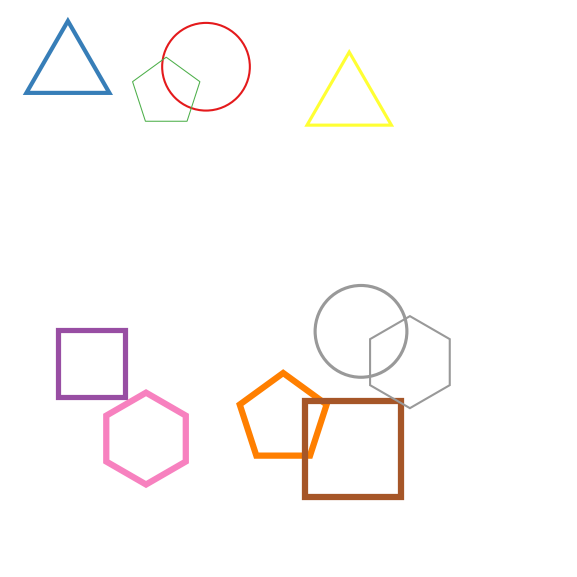[{"shape": "circle", "thickness": 1, "radius": 0.38, "center": [0.357, 0.884]}, {"shape": "triangle", "thickness": 2, "radius": 0.41, "center": [0.118, 0.88]}, {"shape": "pentagon", "thickness": 0.5, "radius": 0.31, "center": [0.288, 0.839]}, {"shape": "square", "thickness": 2.5, "radius": 0.29, "center": [0.159, 0.37]}, {"shape": "pentagon", "thickness": 3, "radius": 0.4, "center": [0.49, 0.274]}, {"shape": "triangle", "thickness": 1.5, "radius": 0.42, "center": [0.605, 0.825]}, {"shape": "square", "thickness": 3, "radius": 0.42, "center": [0.611, 0.222]}, {"shape": "hexagon", "thickness": 3, "radius": 0.4, "center": [0.253, 0.24]}, {"shape": "circle", "thickness": 1.5, "radius": 0.4, "center": [0.625, 0.425]}, {"shape": "hexagon", "thickness": 1, "radius": 0.4, "center": [0.71, 0.372]}]